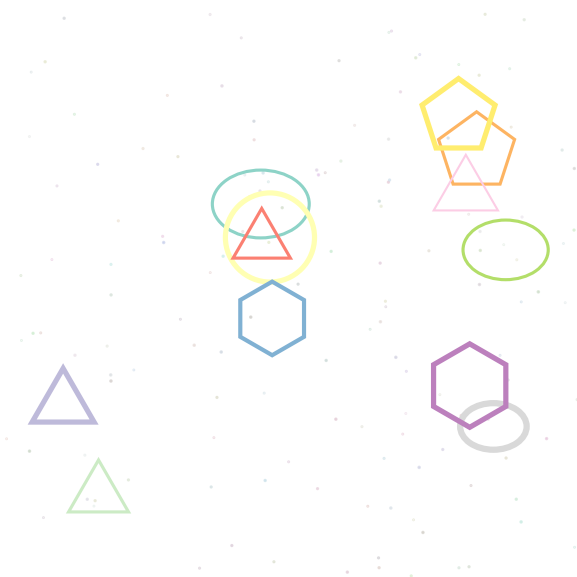[{"shape": "oval", "thickness": 1.5, "radius": 0.42, "center": [0.452, 0.646]}, {"shape": "circle", "thickness": 2.5, "radius": 0.39, "center": [0.467, 0.588]}, {"shape": "triangle", "thickness": 2.5, "radius": 0.31, "center": [0.109, 0.299]}, {"shape": "triangle", "thickness": 1.5, "radius": 0.29, "center": [0.453, 0.581]}, {"shape": "hexagon", "thickness": 2, "radius": 0.32, "center": [0.471, 0.448]}, {"shape": "pentagon", "thickness": 1.5, "radius": 0.35, "center": [0.825, 0.736]}, {"shape": "oval", "thickness": 1.5, "radius": 0.37, "center": [0.876, 0.566]}, {"shape": "triangle", "thickness": 1, "radius": 0.32, "center": [0.807, 0.667]}, {"shape": "oval", "thickness": 3, "radius": 0.29, "center": [0.854, 0.261]}, {"shape": "hexagon", "thickness": 2.5, "radius": 0.36, "center": [0.813, 0.331]}, {"shape": "triangle", "thickness": 1.5, "radius": 0.3, "center": [0.171, 0.143]}, {"shape": "pentagon", "thickness": 2.5, "radius": 0.33, "center": [0.794, 0.797]}]